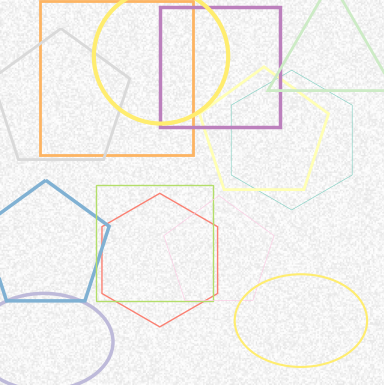[{"shape": "hexagon", "thickness": 0.5, "radius": 0.91, "center": [0.758, 0.636]}, {"shape": "pentagon", "thickness": 2, "radius": 0.88, "center": [0.686, 0.65]}, {"shape": "oval", "thickness": 2.5, "radius": 0.9, "center": [0.114, 0.112]}, {"shape": "hexagon", "thickness": 1, "radius": 0.87, "center": [0.415, 0.324]}, {"shape": "pentagon", "thickness": 2.5, "radius": 0.87, "center": [0.119, 0.359]}, {"shape": "square", "thickness": 2, "radius": 1.0, "center": [0.303, 0.797]}, {"shape": "square", "thickness": 1, "radius": 0.76, "center": [0.402, 0.369]}, {"shape": "pentagon", "thickness": 0.5, "radius": 0.75, "center": [0.569, 0.341]}, {"shape": "pentagon", "thickness": 2, "radius": 0.94, "center": [0.158, 0.738]}, {"shape": "square", "thickness": 2.5, "radius": 0.78, "center": [0.571, 0.825]}, {"shape": "triangle", "thickness": 2, "radius": 0.95, "center": [0.86, 0.86]}, {"shape": "oval", "thickness": 1.5, "radius": 0.86, "center": [0.782, 0.167]}, {"shape": "circle", "thickness": 3, "radius": 0.87, "center": [0.418, 0.854]}]